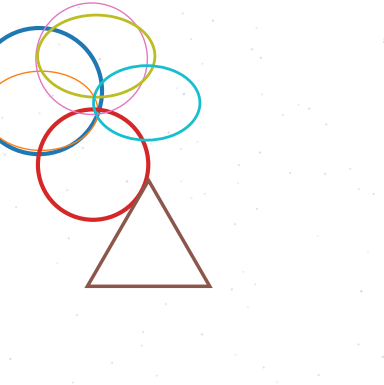[{"shape": "circle", "thickness": 3, "radius": 0.82, "center": [0.101, 0.763]}, {"shape": "oval", "thickness": 1, "radius": 0.73, "center": [0.107, 0.712]}, {"shape": "circle", "thickness": 3, "radius": 0.72, "center": [0.242, 0.572]}, {"shape": "triangle", "thickness": 2.5, "radius": 0.92, "center": [0.386, 0.348]}, {"shape": "circle", "thickness": 1, "radius": 0.72, "center": [0.238, 0.847]}, {"shape": "oval", "thickness": 2, "radius": 0.76, "center": [0.25, 0.854]}, {"shape": "oval", "thickness": 2, "radius": 0.69, "center": [0.381, 0.733]}]